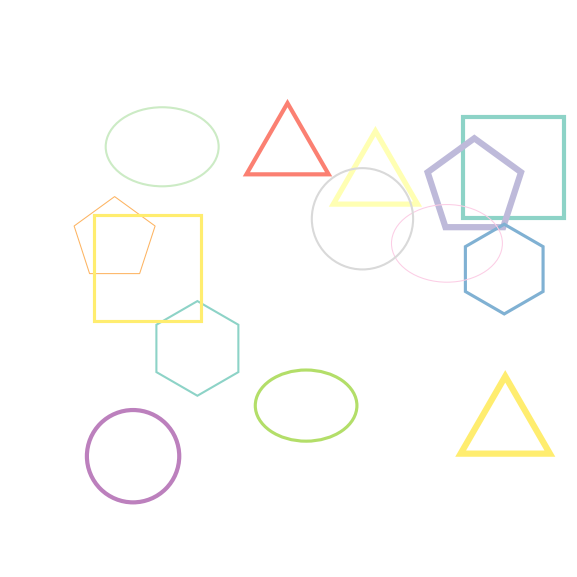[{"shape": "square", "thickness": 2, "radius": 0.44, "center": [0.889, 0.71]}, {"shape": "hexagon", "thickness": 1, "radius": 0.41, "center": [0.342, 0.396]}, {"shape": "triangle", "thickness": 2.5, "radius": 0.42, "center": [0.65, 0.688]}, {"shape": "pentagon", "thickness": 3, "radius": 0.43, "center": [0.821, 0.675]}, {"shape": "triangle", "thickness": 2, "radius": 0.41, "center": [0.498, 0.738]}, {"shape": "hexagon", "thickness": 1.5, "radius": 0.39, "center": [0.873, 0.533]}, {"shape": "pentagon", "thickness": 0.5, "radius": 0.37, "center": [0.198, 0.585]}, {"shape": "oval", "thickness": 1.5, "radius": 0.44, "center": [0.53, 0.297]}, {"shape": "oval", "thickness": 0.5, "radius": 0.48, "center": [0.774, 0.578]}, {"shape": "circle", "thickness": 1, "radius": 0.44, "center": [0.628, 0.62]}, {"shape": "circle", "thickness": 2, "radius": 0.4, "center": [0.23, 0.209]}, {"shape": "oval", "thickness": 1, "radius": 0.49, "center": [0.281, 0.745]}, {"shape": "square", "thickness": 1.5, "radius": 0.46, "center": [0.256, 0.535]}, {"shape": "triangle", "thickness": 3, "radius": 0.45, "center": [0.875, 0.258]}]